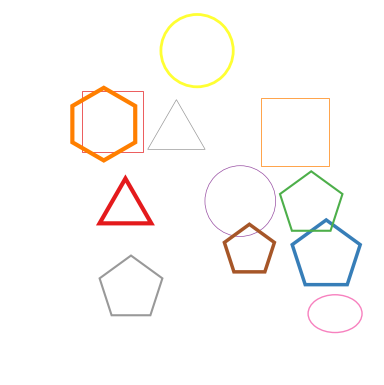[{"shape": "square", "thickness": 0.5, "radius": 0.4, "center": [0.292, 0.684]}, {"shape": "triangle", "thickness": 3, "radius": 0.39, "center": [0.326, 0.459]}, {"shape": "pentagon", "thickness": 2.5, "radius": 0.46, "center": [0.847, 0.336]}, {"shape": "pentagon", "thickness": 1.5, "radius": 0.43, "center": [0.808, 0.47]}, {"shape": "circle", "thickness": 0.5, "radius": 0.46, "center": [0.624, 0.478]}, {"shape": "hexagon", "thickness": 3, "radius": 0.47, "center": [0.27, 0.678]}, {"shape": "square", "thickness": 0.5, "radius": 0.44, "center": [0.767, 0.658]}, {"shape": "circle", "thickness": 2, "radius": 0.47, "center": [0.512, 0.868]}, {"shape": "pentagon", "thickness": 2.5, "radius": 0.34, "center": [0.648, 0.349]}, {"shape": "oval", "thickness": 1, "radius": 0.35, "center": [0.87, 0.185]}, {"shape": "triangle", "thickness": 0.5, "radius": 0.43, "center": [0.458, 0.655]}, {"shape": "pentagon", "thickness": 1.5, "radius": 0.43, "center": [0.34, 0.251]}]